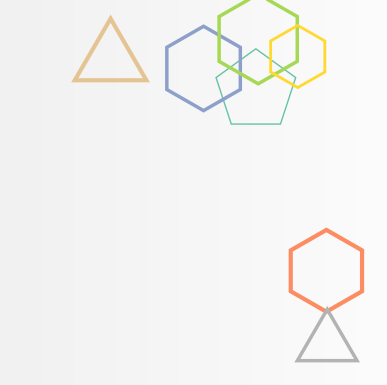[{"shape": "pentagon", "thickness": 1, "radius": 0.54, "center": [0.66, 0.765]}, {"shape": "hexagon", "thickness": 3, "radius": 0.53, "center": [0.842, 0.297]}, {"shape": "hexagon", "thickness": 2.5, "radius": 0.55, "center": [0.525, 0.822]}, {"shape": "hexagon", "thickness": 2.5, "radius": 0.58, "center": [0.666, 0.899]}, {"shape": "hexagon", "thickness": 2, "radius": 0.4, "center": [0.768, 0.853]}, {"shape": "triangle", "thickness": 3, "radius": 0.53, "center": [0.285, 0.845]}, {"shape": "triangle", "thickness": 2.5, "radius": 0.44, "center": [0.844, 0.108]}]